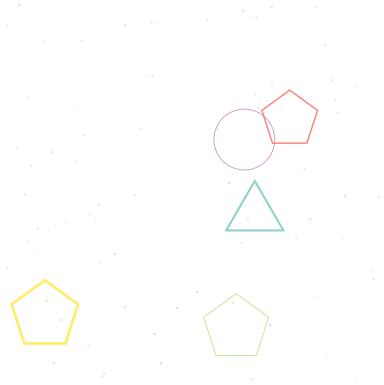[{"shape": "triangle", "thickness": 1.5, "radius": 0.43, "center": [0.662, 0.444]}, {"shape": "pentagon", "thickness": 1, "radius": 0.38, "center": [0.752, 0.69]}, {"shape": "pentagon", "thickness": 0.5, "radius": 0.44, "center": [0.613, 0.149]}, {"shape": "circle", "thickness": 0.5, "radius": 0.4, "center": [0.635, 0.638]}, {"shape": "pentagon", "thickness": 2, "radius": 0.45, "center": [0.117, 0.181]}]